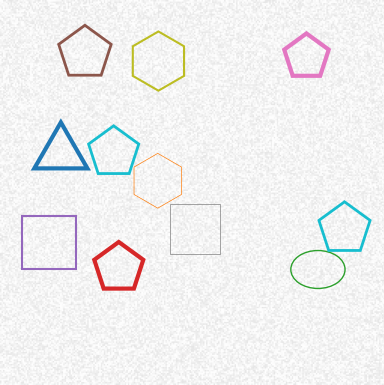[{"shape": "triangle", "thickness": 3, "radius": 0.4, "center": [0.158, 0.602]}, {"shape": "hexagon", "thickness": 0.5, "radius": 0.36, "center": [0.41, 0.53]}, {"shape": "oval", "thickness": 1, "radius": 0.35, "center": [0.826, 0.3]}, {"shape": "pentagon", "thickness": 3, "radius": 0.33, "center": [0.309, 0.305]}, {"shape": "square", "thickness": 1.5, "radius": 0.35, "center": [0.127, 0.37]}, {"shape": "pentagon", "thickness": 2, "radius": 0.36, "center": [0.221, 0.863]}, {"shape": "pentagon", "thickness": 3, "radius": 0.3, "center": [0.796, 0.852]}, {"shape": "square", "thickness": 0.5, "radius": 0.32, "center": [0.507, 0.405]}, {"shape": "hexagon", "thickness": 1.5, "radius": 0.38, "center": [0.412, 0.841]}, {"shape": "pentagon", "thickness": 2, "radius": 0.35, "center": [0.895, 0.406]}, {"shape": "pentagon", "thickness": 2, "radius": 0.34, "center": [0.295, 0.605]}]